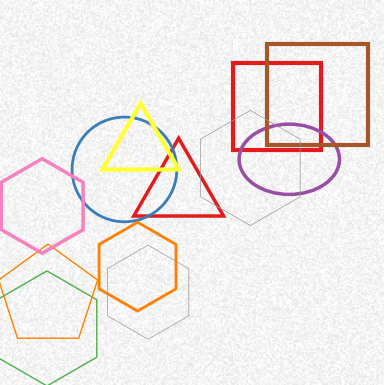[{"shape": "triangle", "thickness": 2.5, "radius": 0.67, "center": [0.464, 0.506]}, {"shape": "square", "thickness": 3, "radius": 0.57, "center": [0.72, 0.724]}, {"shape": "circle", "thickness": 2, "radius": 0.68, "center": [0.323, 0.56]}, {"shape": "hexagon", "thickness": 1, "radius": 0.75, "center": [0.122, 0.147]}, {"shape": "oval", "thickness": 2.5, "radius": 0.65, "center": [0.751, 0.586]}, {"shape": "pentagon", "thickness": 1, "radius": 0.68, "center": [0.125, 0.231]}, {"shape": "hexagon", "thickness": 2, "radius": 0.58, "center": [0.357, 0.307]}, {"shape": "triangle", "thickness": 3, "radius": 0.57, "center": [0.365, 0.617]}, {"shape": "square", "thickness": 3, "radius": 0.66, "center": [0.825, 0.755]}, {"shape": "hexagon", "thickness": 2.5, "radius": 0.61, "center": [0.11, 0.465]}, {"shape": "hexagon", "thickness": 0.5, "radius": 0.61, "center": [0.385, 0.241]}, {"shape": "hexagon", "thickness": 0.5, "radius": 0.75, "center": [0.65, 0.564]}]